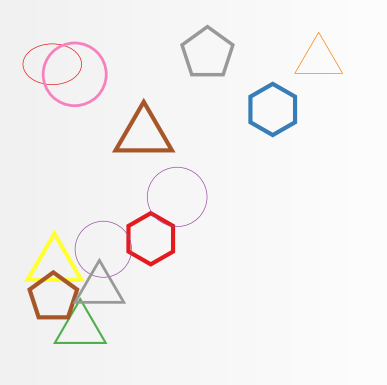[{"shape": "hexagon", "thickness": 3, "radius": 0.33, "center": [0.389, 0.38]}, {"shape": "oval", "thickness": 0.5, "radius": 0.38, "center": [0.135, 0.833]}, {"shape": "hexagon", "thickness": 3, "radius": 0.33, "center": [0.704, 0.716]}, {"shape": "triangle", "thickness": 1.5, "radius": 0.38, "center": [0.207, 0.147]}, {"shape": "circle", "thickness": 0.5, "radius": 0.36, "center": [0.267, 0.353]}, {"shape": "circle", "thickness": 0.5, "radius": 0.39, "center": [0.457, 0.489]}, {"shape": "triangle", "thickness": 0.5, "radius": 0.36, "center": [0.822, 0.845]}, {"shape": "triangle", "thickness": 3, "radius": 0.4, "center": [0.14, 0.313]}, {"shape": "pentagon", "thickness": 3, "radius": 0.32, "center": [0.138, 0.228]}, {"shape": "triangle", "thickness": 3, "radius": 0.42, "center": [0.371, 0.651]}, {"shape": "circle", "thickness": 2, "radius": 0.41, "center": [0.193, 0.807]}, {"shape": "pentagon", "thickness": 2.5, "radius": 0.34, "center": [0.535, 0.862]}, {"shape": "triangle", "thickness": 2, "radius": 0.36, "center": [0.257, 0.251]}]